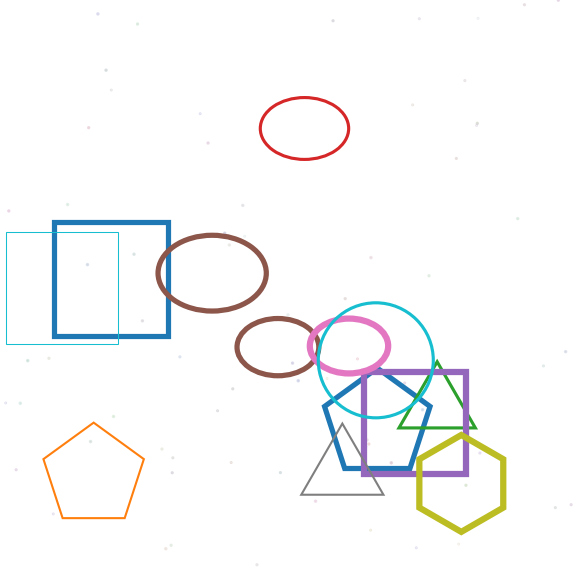[{"shape": "pentagon", "thickness": 2.5, "radius": 0.48, "center": [0.653, 0.266]}, {"shape": "square", "thickness": 2.5, "radius": 0.49, "center": [0.192, 0.515]}, {"shape": "pentagon", "thickness": 1, "radius": 0.46, "center": [0.162, 0.176]}, {"shape": "triangle", "thickness": 1.5, "radius": 0.38, "center": [0.757, 0.296]}, {"shape": "oval", "thickness": 1.5, "radius": 0.38, "center": [0.527, 0.777]}, {"shape": "square", "thickness": 3, "radius": 0.44, "center": [0.719, 0.266]}, {"shape": "oval", "thickness": 2.5, "radius": 0.35, "center": [0.481, 0.398]}, {"shape": "oval", "thickness": 2.5, "radius": 0.47, "center": [0.367, 0.526]}, {"shape": "oval", "thickness": 3, "radius": 0.34, "center": [0.604, 0.4]}, {"shape": "triangle", "thickness": 1, "radius": 0.41, "center": [0.593, 0.184]}, {"shape": "hexagon", "thickness": 3, "radius": 0.42, "center": [0.799, 0.162]}, {"shape": "square", "thickness": 0.5, "radius": 0.48, "center": [0.108, 0.501]}, {"shape": "circle", "thickness": 1.5, "radius": 0.5, "center": [0.651, 0.375]}]